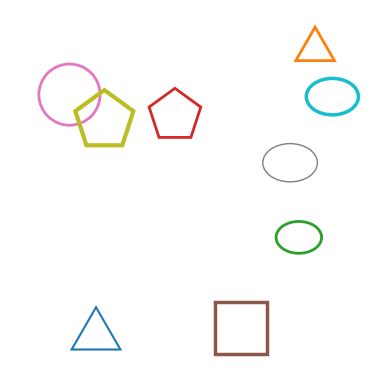[{"shape": "triangle", "thickness": 1.5, "radius": 0.37, "center": [0.249, 0.129]}, {"shape": "triangle", "thickness": 2, "radius": 0.29, "center": [0.818, 0.872]}, {"shape": "oval", "thickness": 2, "radius": 0.3, "center": [0.776, 0.383]}, {"shape": "pentagon", "thickness": 2, "radius": 0.35, "center": [0.454, 0.7]}, {"shape": "square", "thickness": 2.5, "radius": 0.33, "center": [0.626, 0.148]}, {"shape": "circle", "thickness": 2, "radius": 0.4, "center": [0.18, 0.754]}, {"shape": "oval", "thickness": 1, "radius": 0.35, "center": [0.754, 0.577]}, {"shape": "pentagon", "thickness": 3, "radius": 0.4, "center": [0.271, 0.687]}, {"shape": "oval", "thickness": 2.5, "radius": 0.34, "center": [0.863, 0.749]}]